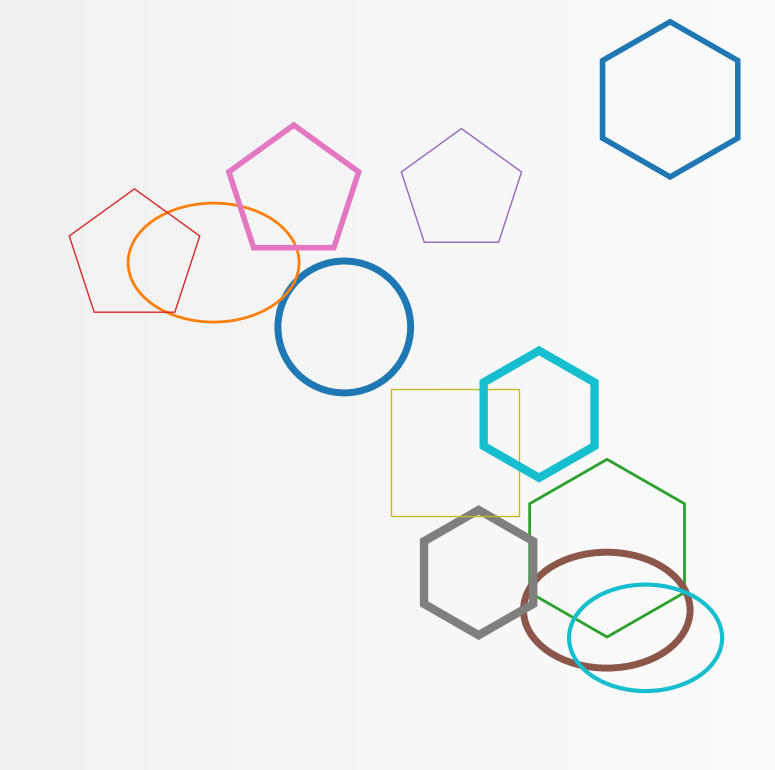[{"shape": "hexagon", "thickness": 2, "radius": 0.5, "center": [0.865, 0.871]}, {"shape": "circle", "thickness": 2.5, "radius": 0.43, "center": [0.444, 0.575]}, {"shape": "oval", "thickness": 1, "radius": 0.55, "center": [0.276, 0.659]}, {"shape": "hexagon", "thickness": 1, "radius": 0.58, "center": [0.783, 0.288]}, {"shape": "pentagon", "thickness": 0.5, "radius": 0.44, "center": [0.174, 0.666]}, {"shape": "pentagon", "thickness": 0.5, "radius": 0.41, "center": [0.595, 0.751]}, {"shape": "oval", "thickness": 2.5, "radius": 0.54, "center": [0.783, 0.208]}, {"shape": "pentagon", "thickness": 2, "radius": 0.44, "center": [0.379, 0.75]}, {"shape": "hexagon", "thickness": 3, "radius": 0.41, "center": [0.618, 0.256]}, {"shape": "square", "thickness": 0.5, "radius": 0.41, "center": [0.587, 0.412]}, {"shape": "hexagon", "thickness": 3, "radius": 0.41, "center": [0.696, 0.462]}, {"shape": "oval", "thickness": 1.5, "radius": 0.49, "center": [0.833, 0.172]}]